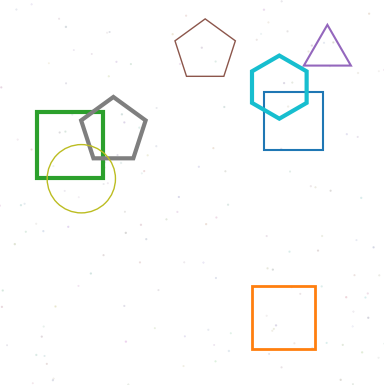[{"shape": "square", "thickness": 1.5, "radius": 0.38, "center": [0.762, 0.685]}, {"shape": "square", "thickness": 2, "radius": 0.41, "center": [0.737, 0.175]}, {"shape": "square", "thickness": 3, "radius": 0.43, "center": [0.182, 0.624]}, {"shape": "triangle", "thickness": 1.5, "radius": 0.35, "center": [0.85, 0.865]}, {"shape": "pentagon", "thickness": 1, "radius": 0.41, "center": [0.533, 0.868]}, {"shape": "pentagon", "thickness": 3, "radius": 0.44, "center": [0.295, 0.66]}, {"shape": "circle", "thickness": 1, "radius": 0.44, "center": [0.211, 0.536]}, {"shape": "hexagon", "thickness": 3, "radius": 0.41, "center": [0.725, 0.774]}]